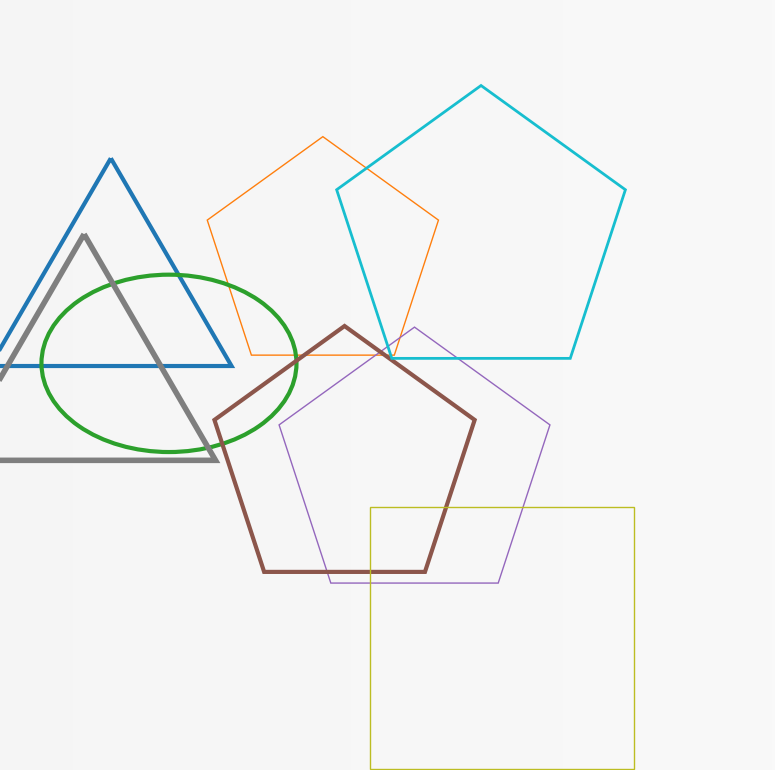[{"shape": "triangle", "thickness": 1.5, "radius": 0.9, "center": [0.143, 0.615]}, {"shape": "pentagon", "thickness": 0.5, "radius": 0.78, "center": [0.417, 0.666]}, {"shape": "oval", "thickness": 1.5, "radius": 0.82, "center": [0.218, 0.528]}, {"shape": "pentagon", "thickness": 0.5, "radius": 0.92, "center": [0.535, 0.391]}, {"shape": "pentagon", "thickness": 1.5, "radius": 0.88, "center": [0.445, 0.4]}, {"shape": "triangle", "thickness": 2, "radius": 0.98, "center": [0.108, 0.5]}, {"shape": "square", "thickness": 0.5, "radius": 0.85, "center": [0.648, 0.171]}, {"shape": "pentagon", "thickness": 1, "radius": 0.98, "center": [0.621, 0.693]}]